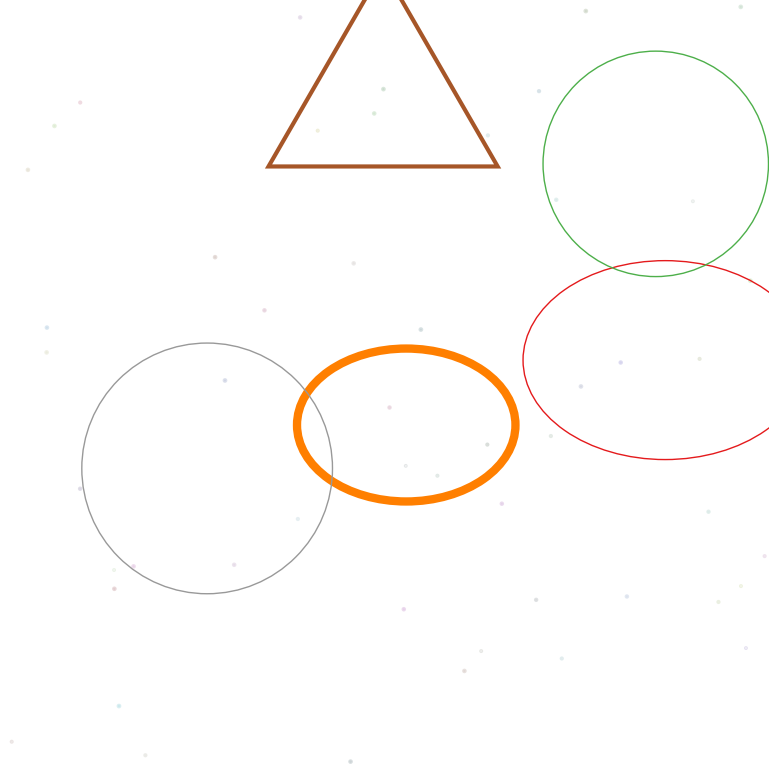[{"shape": "oval", "thickness": 0.5, "radius": 0.92, "center": [0.864, 0.532]}, {"shape": "circle", "thickness": 0.5, "radius": 0.73, "center": [0.852, 0.787]}, {"shape": "oval", "thickness": 3, "radius": 0.71, "center": [0.528, 0.448]}, {"shape": "triangle", "thickness": 1.5, "radius": 0.86, "center": [0.498, 0.87]}, {"shape": "circle", "thickness": 0.5, "radius": 0.81, "center": [0.269, 0.392]}]